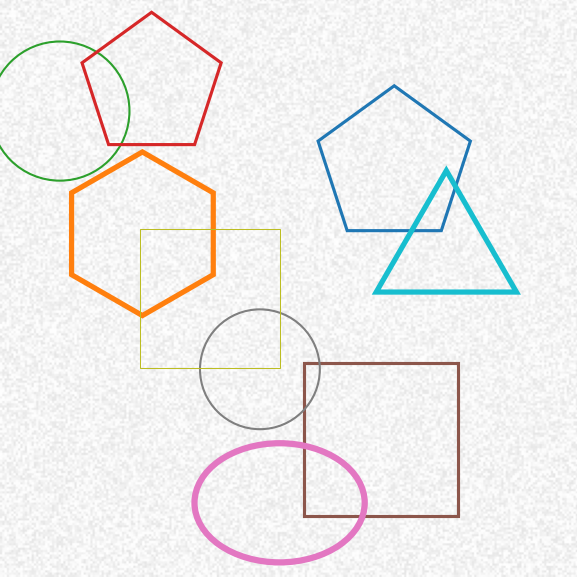[{"shape": "pentagon", "thickness": 1.5, "radius": 0.69, "center": [0.683, 0.712]}, {"shape": "hexagon", "thickness": 2.5, "radius": 0.71, "center": [0.247, 0.594]}, {"shape": "circle", "thickness": 1, "radius": 0.6, "center": [0.104, 0.807]}, {"shape": "pentagon", "thickness": 1.5, "radius": 0.63, "center": [0.262, 0.851]}, {"shape": "square", "thickness": 1.5, "radius": 0.66, "center": [0.66, 0.239]}, {"shape": "oval", "thickness": 3, "radius": 0.74, "center": [0.484, 0.128]}, {"shape": "circle", "thickness": 1, "radius": 0.52, "center": [0.45, 0.36]}, {"shape": "square", "thickness": 0.5, "radius": 0.6, "center": [0.364, 0.482]}, {"shape": "triangle", "thickness": 2.5, "radius": 0.7, "center": [0.773, 0.564]}]